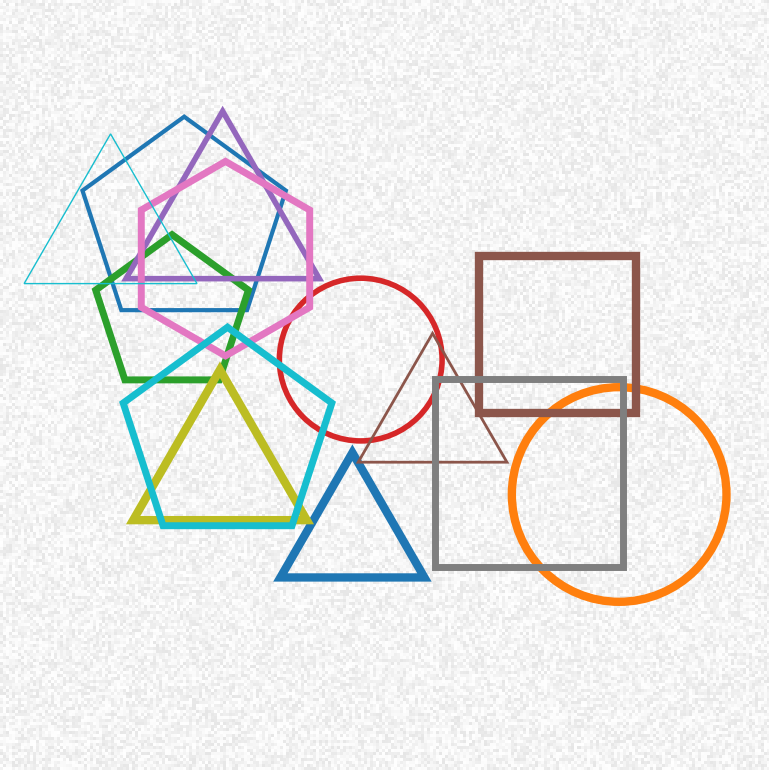[{"shape": "triangle", "thickness": 3, "radius": 0.54, "center": [0.458, 0.304]}, {"shape": "pentagon", "thickness": 1.5, "radius": 0.69, "center": [0.239, 0.71]}, {"shape": "circle", "thickness": 3, "radius": 0.7, "center": [0.804, 0.358]}, {"shape": "pentagon", "thickness": 2.5, "radius": 0.52, "center": [0.223, 0.591]}, {"shape": "circle", "thickness": 2, "radius": 0.53, "center": [0.468, 0.533]}, {"shape": "triangle", "thickness": 2, "radius": 0.72, "center": [0.289, 0.711]}, {"shape": "square", "thickness": 3, "radius": 0.51, "center": [0.724, 0.565]}, {"shape": "triangle", "thickness": 1, "radius": 0.56, "center": [0.562, 0.456]}, {"shape": "hexagon", "thickness": 2.5, "radius": 0.63, "center": [0.293, 0.664]}, {"shape": "square", "thickness": 2.5, "radius": 0.61, "center": [0.687, 0.386]}, {"shape": "triangle", "thickness": 3, "radius": 0.65, "center": [0.286, 0.39]}, {"shape": "pentagon", "thickness": 2.5, "radius": 0.71, "center": [0.295, 0.433]}, {"shape": "triangle", "thickness": 0.5, "radius": 0.65, "center": [0.144, 0.696]}]